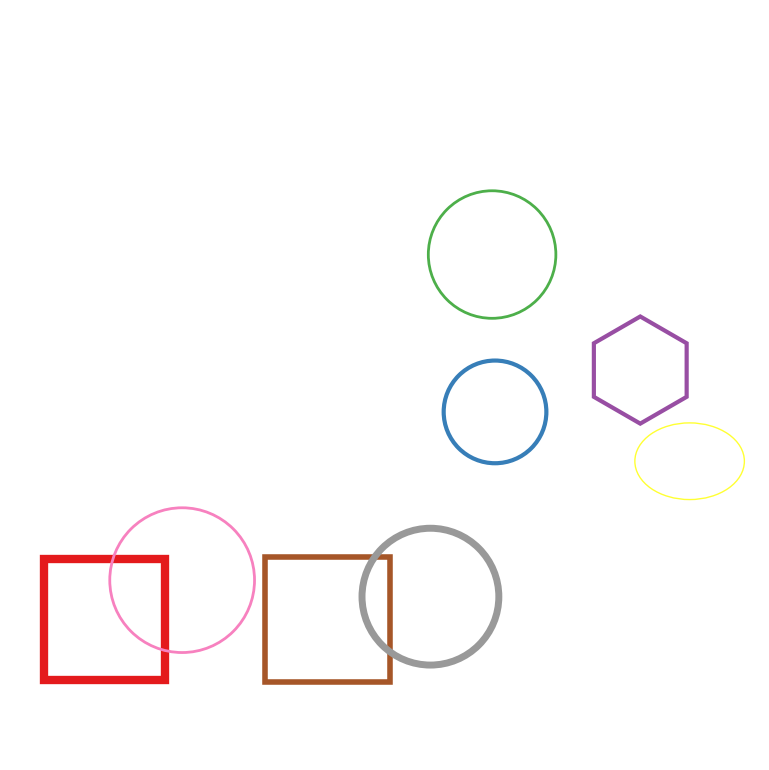[{"shape": "square", "thickness": 3, "radius": 0.39, "center": [0.136, 0.196]}, {"shape": "circle", "thickness": 1.5, "radius": 0.33, "center": [0.643, 0.465]}, {"shape": "circle", "thickness": 1, "radius": 0.41, "center": [0.639, 0.669]}, {"shape": "hexagon", "thickness": 1.5, "radius": 0.35, "center": [0.832, 0.519]}, {"shape": "oval", "thickness": 0.5, "radius": 0.36, "center": [0.896, 0.401]}, {"shape": "square", "thickness": 2, "radius": 0.41, "center": [0.425, 0.195]}, {"shape": "circle", "thickness": 1, "radius": 0.47, "center": [0.237, 0.247]}, {"shape": "circle", "thickness": 2.5, "radius": 0.44, "center": [0.559, 0.225]}]